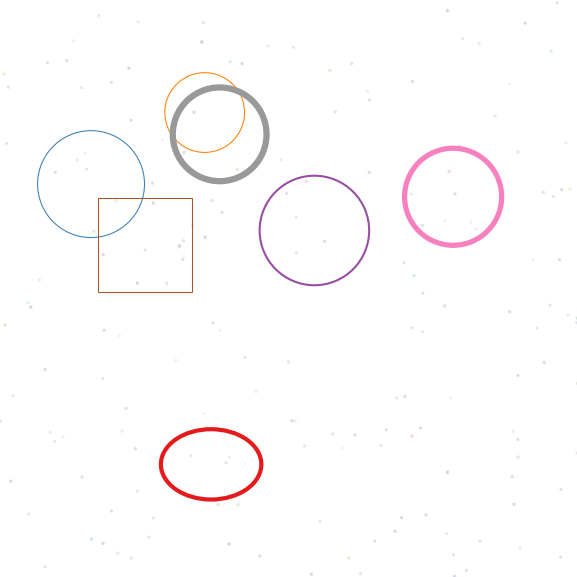[{"shape": "oval", "thickness": 2, "radius": 0.43, "center": [0.366, 0.195]}, {"shape": "circle", "thickness": 0.5, "radius": 0.46, "center": [0.158, 0.68]}, {"shape": "circle", "thickness": 1, "radius": 0.47, "center": [0.544, 0.6]}, {"shape": "circle", "thickness": 0.5, "radius": 0.35, "center": [0.354, 0.804]}, {"shape": "square", "thickness": 0.5, "radius": 0.41, "center": [0.252, 0.575]}, {"shape": "circle", "thickness": 2.5, "radius": 0.42, "center": [0.785, 0.658]}, {"shape": "circle", "thickness": 3, "radius": 0.41, "center": [0.38, 0.767]}]